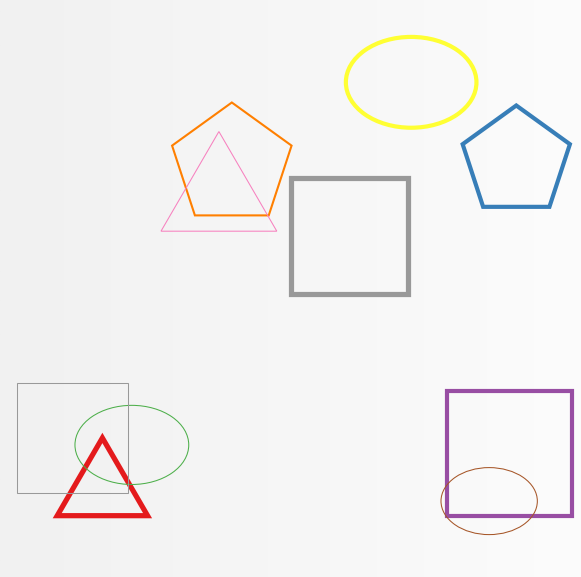[{"shape": "triangle", "thickness": 2.5, "radius": 0.45, "center": [0.176, 0.151]}, {"shape": "pentagon", "thickness": 2, "radius": 0.49, "center": [0.888, 0.719]}, {"shape": "oval", "thickness": 0.5, "radius": 0.49, "center": [0.227, 0.229]}, {"shape": "square", "thickness": 2, "radius": 0.54, "center": [0.876, 0.214]}, {"shape": "pentagon", "thickness": 1, "radius": 0.54, "center": [0.399, 0.714]}, {"shape": "oval", "thickness": 2, "radius": 0.56, "center": [0.707, 0.857]}, {"shape": "oval", "thickness": 0.5, "radius": 0.41, "center": [0.842, 0.131]}, {"shape": "triangle", "thickness": 0.5, "radius": 0.58, "center": [0.377, 0.656]}, {"shape": "square", "thickness": 0.5, "radius": 0.48, "center": [0.125, 0.241]}, {"shape": "square", "thickness": 2.5, "radius": 0.51, "center": [0.601, 0.591]}]